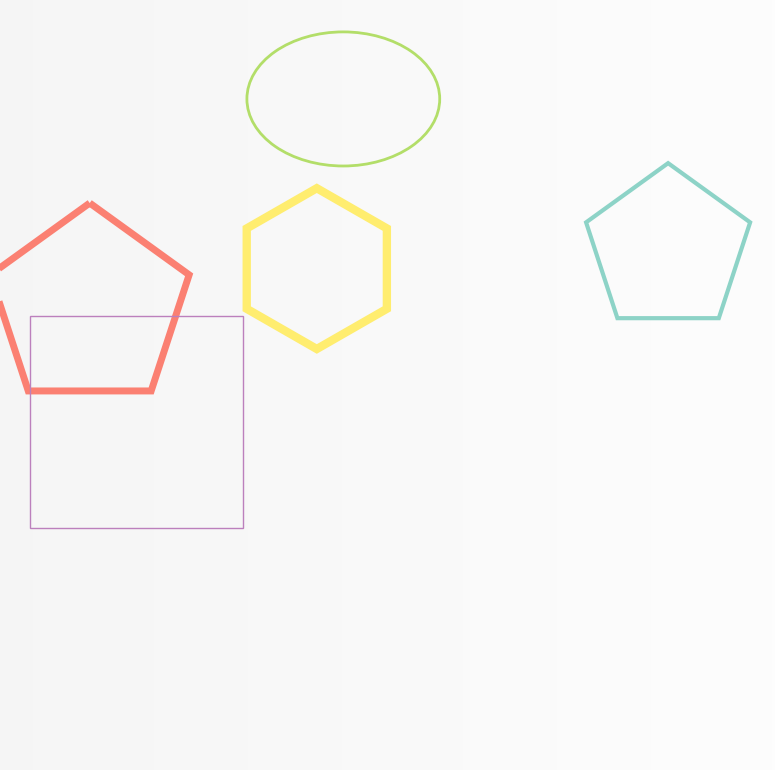[{"shape": "pentagon", "thickness": 1.5, "radius": 0.56, "center": [0.862, 0.677]}, {"shape": "pentagon", "thickness": 2.5, "radius": 0.67, "center": [0.116, 0.601]}, {"shape": "oval", "thickness": 1, "radius": 0.62, "center": [0.443, 0.872]}, {"shape": "square", "thickness": 0.5, "radius": 0.69, "center": [0.177, 0.452]}, {"shape": "hexagon", "thickness": 3, "radius": 0.52, "center": [0.409, 0.651]}]